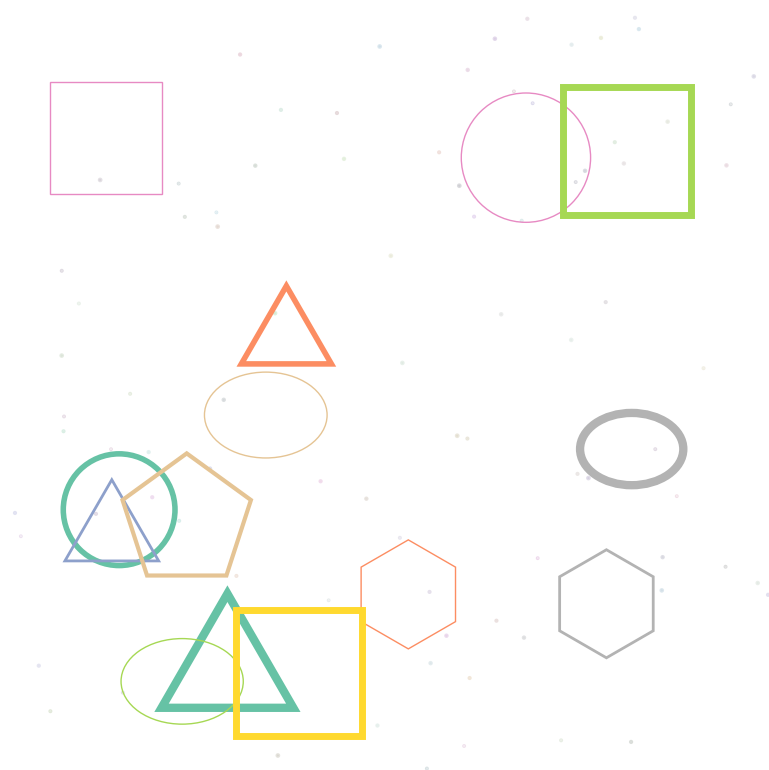[{"shape": "triangle", "thickness": 3, "radius": 0.49, "center": [0.295, 0.13]}, {"shape": "circle", "thickness": 2, "radius": 0.36, "center": [0.155, 0.338]}, {"shape": "triangle", "thickness": 2, "radius": 0.34, "center": [0.372, 0.561]}, {"shape": "hexagon", "thickness": 0.5, "radius": 0.35, "center": [0.53, 0.228]}, {"shape": "triangle", "thickness": 1, "radius": 0.35, "center": [0.145, 0.307]}, {"shape": "circle", "thickness": 0.5, "radius": 0.42, "center": [0.683, 0.795]}, {"shape": "square", "thickness": 0.5, "radius": 0.36, "center": [0.137, 0.821]}, {"shape": "square", "thickness": 2.5, "radius": 0.41, "center": [0.814, 0.804]}, {"shape": "oval", "thickness": 0.5, "radius": 0.4, "center": [0.237, 0.115]}, {"shape": "square", "thickness": 2.5, "radius": 0.41, "center": [0.388, 0.127]}, {"shape": "oval", "thickness": 0.5, "radius": 0.4, "center": [0.345, 0.461]}, {"shape": "pentagon", "thickness": 1.5, "radius": 0.44, "center": [0.242, 0.324]}, {"shape": "oval", "thickness": 3, "radius": 0.34, "center": [0.82, 0.417]}, {"shape": "hexagon", "thickness": 1, "radius": 0.35, "center": [0.788, 0.216]}]